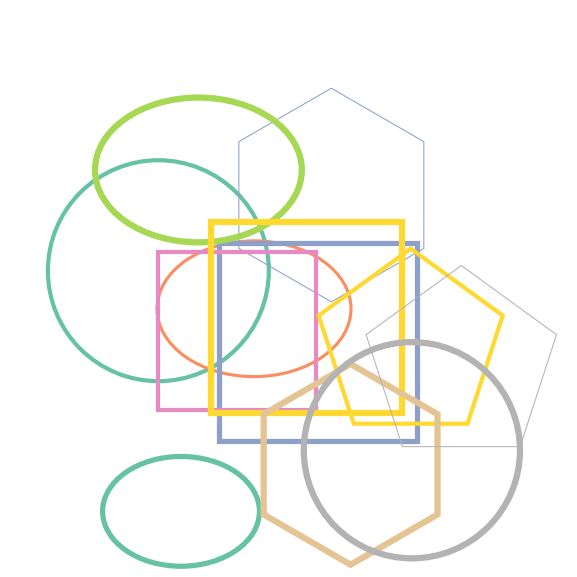[{"shape": "oval", "thickness": 2.5, "radius": 0.68, "center": [0.313, 0.114]}, {"shape": "circle", "thickness": 2, "radius": 0.96, "center": [0.274, 0.53]}, {"shape": "oval", "thickness": 1.5, "radius": 0.84, "center": [0.44, 0.464]}, {"shape": "square", "thickness": 2.5, "radius": 0.86, "center": [0.551, 0.407]}, {"shape": "hexagon", "thickness": 0.5, "radius": 0.92, "center": [0.574, 0.661]}, {"shape": "square", "thickness": 2, "radius": 0.68, "center": [0.41, 0.426]}, {"shape": "oval", "thickness": 3, "radius": 0.9, "center": [0.344, 0.705]}, {"shape": "pentagon", "thickness": 2, "radius": 0.84, "center": [0.711, 0.401]}, {"shape": "square", "thickness": 3, "radius": 0.83, "center": [0.53, 0.449]}, {"shape": "hexagon", "thickness": 3, "radius": 0.87, "center": [0.607, 0.195]}, {"shape": "circle", "thickness": 3, "radius": 0.94, "center": [0.713, 0.219]}, {"shape": "pentagon", "thickness": 0.5, "radius": 0.87, "center": [0.799, 0.366]}]